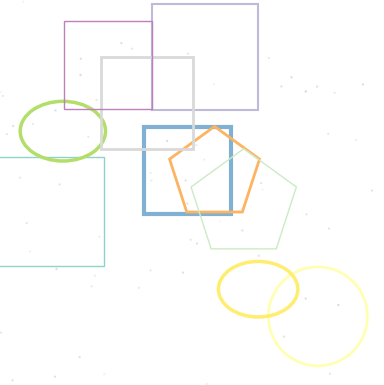[{"shape": "square", "thickness": 1, "radius": 0.71, "center": [0.129, 0.451]}, {"shape": "circle", "thickness": 2, "radius": 0.64, "center": [0.826, 0.178]}, {"shape": "square", "thickness": 1.5, "radius": 0.69, "center": [0.532, 0.851]}, {"shape": "square", "thickness": 3, "radius": 0.57, "center": [0.486, 0.557]}, {"shape": "pentagon", "thickness": 2, "radius": 0.61, "center": [0.557, 0.549]}, {"shape": "oval", "thickness": 2.5, "radius": 0.55, "center": [0.163, 0.659]}, {"shape": "square", "thickness": 2, "radius": 0.6, "center": [0.383, 0.733]}, {"shape": "square", "thickness": 1, "radius": 0.57, "center": [0.28, 0.831]}, {"shape": "pentagon", "thickness": 1, "radius": 0.72, "center": [0.633, 0.47]}, {"shape": "oval", "thickness": 2.5, "radius": 0.52, "center": [0.671, 0.249]}]